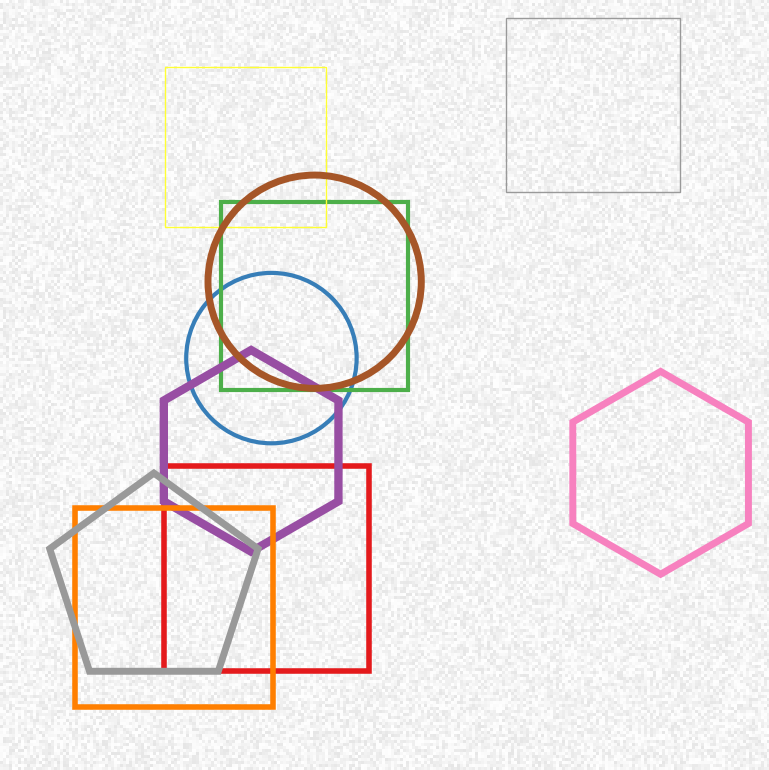[{"shape": "square", "thickness": 2, "radius": 0.66, "center": [0.346, 0.262]}, {"shape": "circle", "thickness": 1.5, "radius": 0.55, "center": [0.353, 0.535]}, {"shape": "square", "thickness": 1.5, "radius": 0.61, "center": [0.408, 0.616]}, {"shape": "hexagon", "thickness": 3, "radius": 0.65, "center": [0.326, 0.414]}, {"shape": "square", "thickness": 2, "radius": 0.64, "center": [0.226, 0.211]}, {"shape": "square", "thickness": 0.5, "radius": 0.52, "center": [0.319, 0.809]}, {"shape": "circle", "thickness": 2.5, "radius": 0.69, "center": [0.409, 0.634]}, {"shape": "hexagon", "thickness": 2.5, "radius": 0.66, "center": [0.858, 0.386]}, {"shape": "pentagon", "thickness": 2.5, "radius": 0.71, "center": [0.2, 0.243]}, {"shape": "square", "thickness": 0.5, "radius": 0.57, "center": [0.77, 0.864]}]